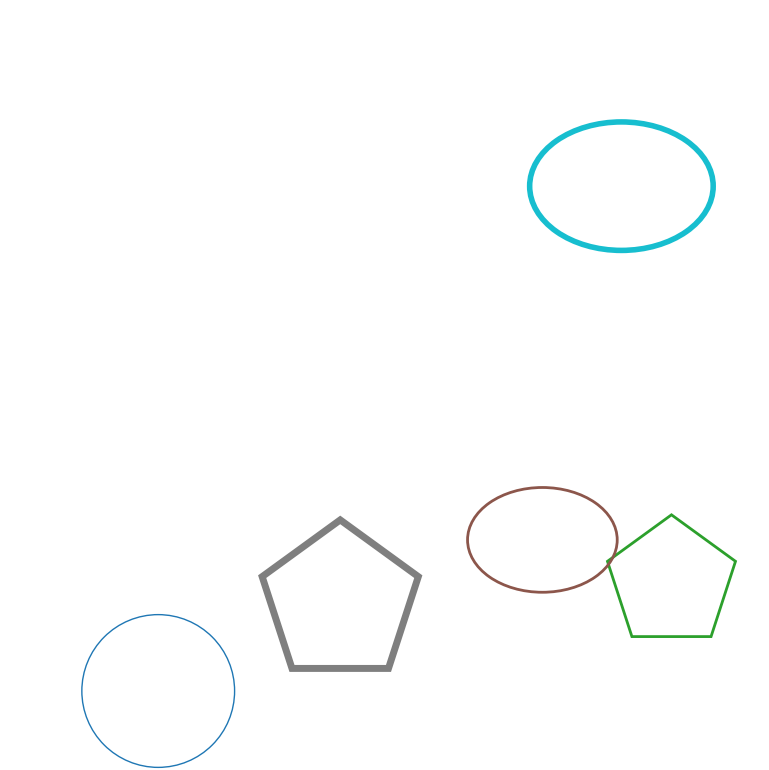[{"shape": "circle", "thickness": 0.5, "radius": 0.5, "center": [0.205, 0.103]}, {"shape": "pentagon", "thickness": 1, "radius": 0.44, "center": [0.872, 0.244]}, {"shape": "oval", "thickness": 1, "radius": 0.49, "center": [0.704, 0.299]}, {"shape": "pentagon", "thickness": 2.5, "radius": 0.53, "center": [0.442, 0.218]}, {"shape": "oval", "thickness": 2, "radius": 0.6, "center": [0.807, 0.758]}]